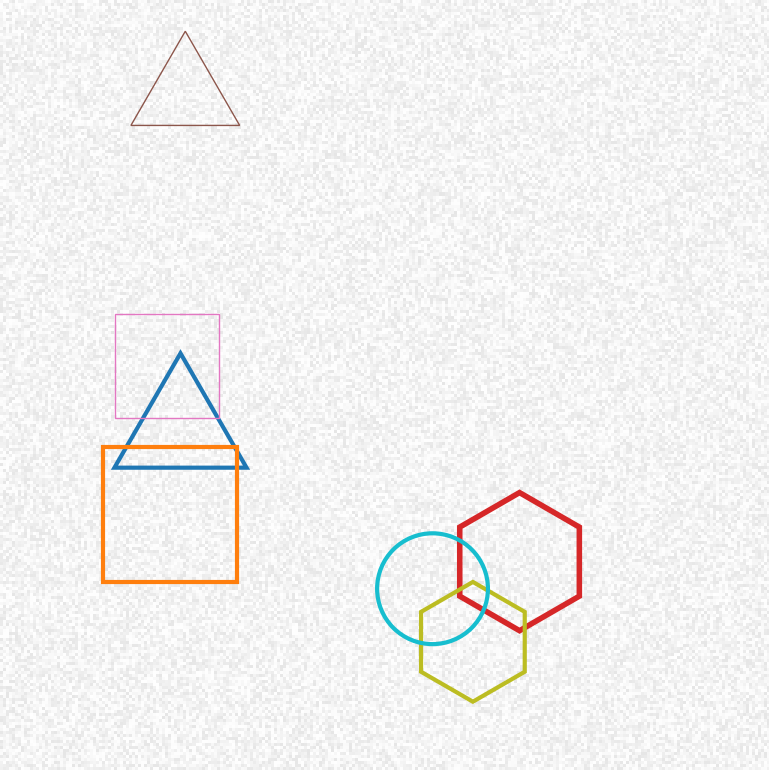[{"shape": "triangle", "thickness": 1.5, "radius": 0.5, "center": [0.234, 0.442]}, {"shape": "square", "thickness": 1.5, "radius": 0.44, "center": [0.221, 0.332]}, {"shape": "hexagon", "thickness": 2, "radius": 0.45, "center": [0.675, 0.271]}, {"shape": "triangle", "thickness": 0.5, "radius": 0.41, "center": [0.241, 0.878]}, {"shape": "square", "thickness": 0.5, "radius": 0.34, "center": [0.216, 0.525]}, {"shape": "hexagon", "thickness": 1.5, "radius": 0.39, "center": [0.614, 0.166]}, {"shape": "circle", "thickness": 1.5, "radius": 0.36, "center": [0.562, 0.235]}]